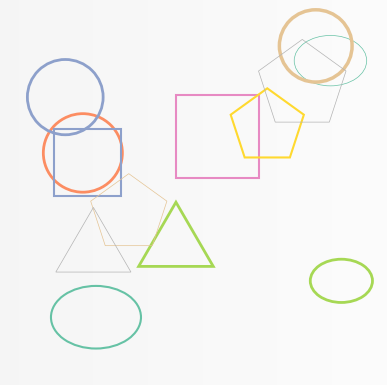[{"shape": "oval", "thickness": 1.5, "radius": 0.58, "center": [0.248, 0.176]}, {"shape": "oval", "thickness": 0.5, "radius": 0.47, "center": [0.853, 0.842]}, {"shape": "circle", "thickness": 2, "radius": 0.51, "center": [0.214, 0.603]}, {"shape": "circle", "thickness": 2, "radius": 0.49, "center": [0.168, 0.748]}, {"shape": "square", "thickness": 1.5, "radius": 0.43, "center": [0.226, 0.577]}, {"shape": "square", "thickness": 1.5, "radius": 0.54, "center": [0.562, 0.645]}, {"shape": "oval", "thickness": 2, "radius": 0.4, "center": [0.881, 0.271]}, {"shape": "triangle", "thickness": 2, "radius": 0.56, "center": [0.454, 0.364]}, {"shape": "pentagon", "thickness": 1.5, "radius": 0.5, "center": [0.69, 0.671]}, {"shape": "circle", "thickness": 2.5, "radius": 0.47, "center": [0.815, 0.881]}, {"shape": "pentagon", "thickness": 0.5, "radius": 0.52, "center": [0.332, 0.446]}, {"shape": "triangle", "thickness": 0.5, "radius": 0.56, "center": [0.241, 0.349]}, {"shape": "pentagon", "thickness": 0.5, "radius": 0.59, "center": [0.78, 0.779]}]